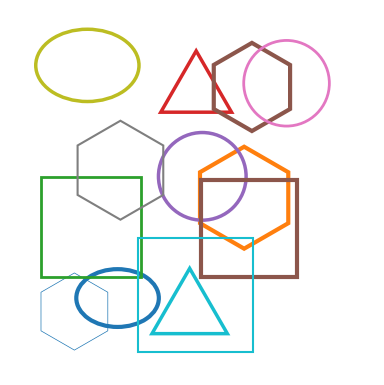[{"shape": "oval", "thickness": 3, "radius": 0.54, "center": [0.305, 0.226]}, {"shape": "hexagon", "thickness": 0.5, "radius": 0.5, "center": [0.193, 0.191]}, {"shape": "hexagon", "thickness": 3, "radius": 0.66, "center": [0.634, 0.486]}, {"shape": "square", "thickness": 2, "radius": 0.65, "center": [0.237, 0.41]}, {"shape": "triangle", "thickness": 2.5, "radius": 0.53, "center": [0.51, 0.762]}, {"shape": "circle", "thickness": 2.5, "radius": 0.57, "center": [0.525, 0.542]}, {"shape": "square", "thickness": 3, "radius": 0.62, "center": [0.646, 0.407]}, {"shape": "hexagon", "thickness": 3, "radius": 0.57, "center": [0.654, 0.774]}, {"shape": "circle", "thickness": 2, "radius": 0.56, "center": [0.744, 0.784]}, {"shape": "hexagon", "thickness": 1.5, "radius": 0.64, "center": [0.313, 0.558]}, {"shape": "oval", "thickness": 2.5, "radius": 0.67, "center": [0.227, 0.83]}, {"shape": "triangle", "thickness": 2.5, "radius": 0.56, "center": [0.493, 0.19]}, {"shape": "square", "thickness": 1.5, "radius": 0.74, "center": [0.508, 0.234]}]